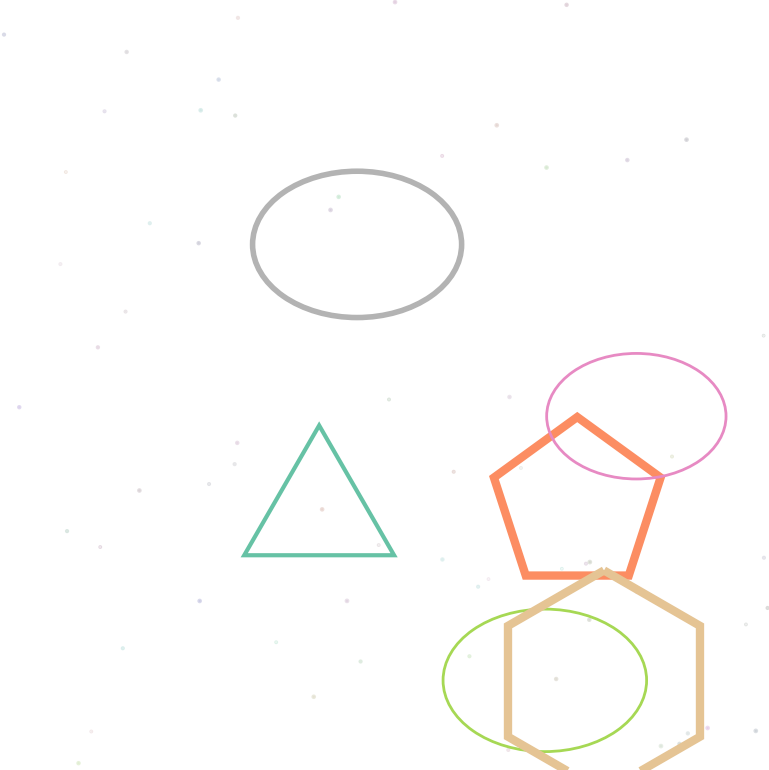[{"shape": "triangle", "thickness": 1.5, "radius": 0.56, "center": [0.414, 0.335]}, {"shape": "pentagon", "thickness": 3, "radius": 0.57, "center": [0.75, 0.345]}, {"shape": "oval", "thickness": 1, "radius": 0.58, "center": [0.826, 0.459]}, {"shape": "oval", "thickness": 1, "radius": 0.66, "center": [0.708, 0.116]}, {"shape": "hexagon", "thickness": 3, "radius": 0.72, "center": [0.784, 0.115]}, {"shape": "oval", "thickness": 2, "radius": 0.68, "center": [0.464, 0.683]}]